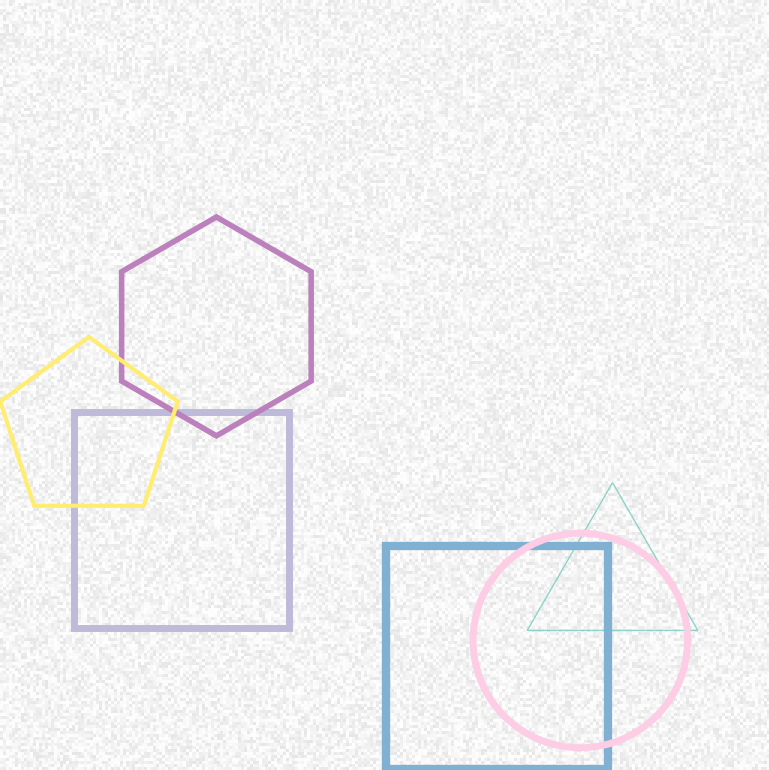[{"shape": "triangle", "thickness": 0.5, "radius": 0.64, "center": [0.796, 0.245]}, {"shape": "square", "thickness": 2.5, "radius": 0.7, "center": [0.236, 0.324]}, {"shape": "square", "thickness": 3, "radius": 0.72, "center": [0.645, 0.146]}, {"shape": "circle", "thickness": 2.5, "radius": 0.7, "center": [0.754, 0.168]}, {"shape": "hexagon", "thickness": 2, "radius": 0.71, "center": [0.281, 0.576]}, {"shape": "pentagon", "thickness": 1.5, "radius": 0.61, "center": [0.116, 0.441]}]